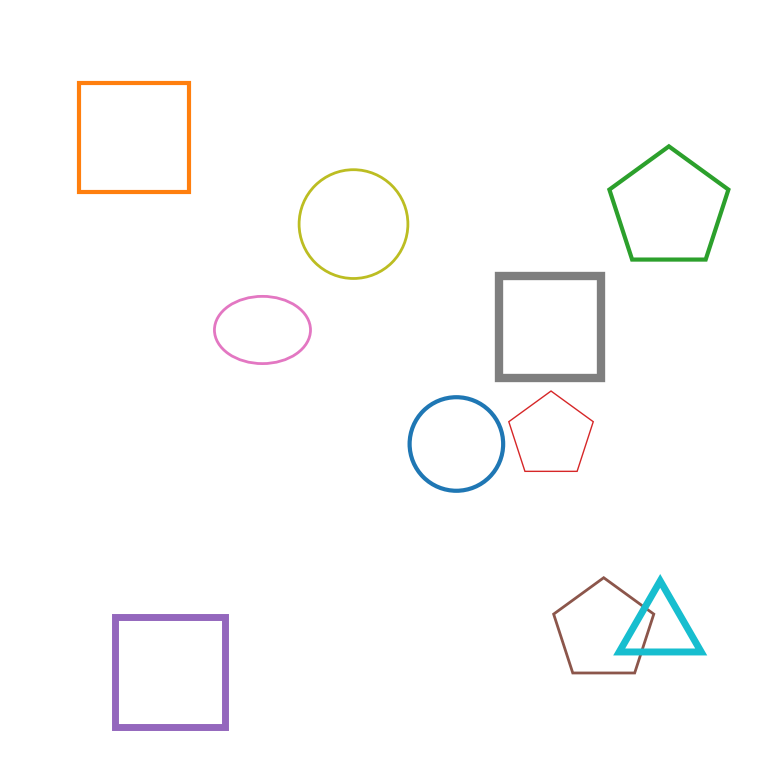[{"shape": "circle", "thickness": 1.5, "radius": 0.3, "center": [0.593, 0.423]}, {"shape": "square", "thickness": 1.5, "radius": 0.36, "center": [0.174, 0.822]}, {"shape": "pentagon", "thickness": 1.5, "radius": 0.41, "center": [0.869, 0.729]}, {"shape": "pentagon", "thickness": 0.5, "radius": 0.29, "center": [0.716, 0.435]}, {"shape": "square", "thickness": 2.5, "radius": 0.36, "center": [0.221, 0.128]}, {"shape": "pentagon", "thickness": 1, "radius": 0.34, "center": [0.784, 0.181]}, {"shape": "oval", "thickness": 1, "radius": 0.31, "center": [0.341, 0.571]}, {"shape": "square", "thickness": 3, "radius": 0.33, "center": [0.714, 0.575]}, {"shape": "circle", "thickness": 1, "radius": 0.35, "center": [0.459, 0.709]}, {"shape": "triangle", "thickness": 2.5, "radius": 0.31, "center": [0.857, 0.184]}]